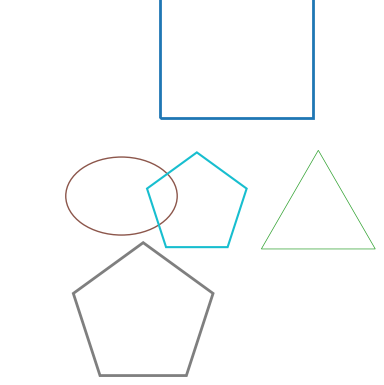[{"shape": "square", "thickness": 2, "radius": 0.99, "center": [0.615, 0.892]}, {"shape": "triangle", "thickness": 0.5, "radius": 0.85, "center": [0.827, 0.439]}, {"shape": "oval", "thickness": 1, "radius": 0.72, "center": [0.316, 0.491]}, {"shape": "pentagon", "thickness": 2, "radius": 0.95, "center": [0.372, 0.179]}, {"shape": "pentagon", "thickness": 1.5, "radius": 0.68, "center": [0.511, 0.468]}]